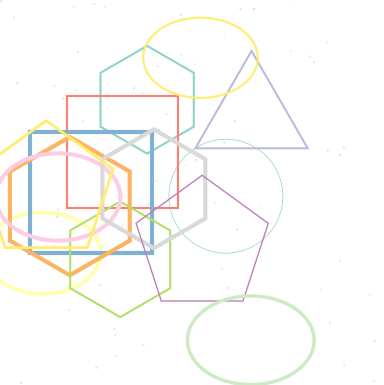[{"shape": "hexagon", "thickness": 1.5, "radius": 0.7, "center": [0.382, 0.741]}, {"shape": "circle", "thickness": 0.5, "radius": 0.74, "center": [0.587, 0.49]}, {"shape": "oval", "thickness": 3, "radius": 0.75, "center": [0.111, 0.343]}, {"shape": "triangle", "thickness": 1.5, "radius": 0.84, "center": [0.653, 0.699]}, {"shape": "square", "thickness": 1.5, "radius": 0.72, "center": [0.318, 0.606]}, {"shape": "square", "thickness": 3, "radius": 0.79, "center": [0.236, 0.5]}, {"shape": "hexagon", "thickness": 3, "radius": 0.9, "center": [0.181, 0.465]}, {"shape": "hexagon", "thickness": 1.5, "radius": 0.75, "center": [0.312, 0.326]}, {"shape": "oval", "thickness": 3, "radius": 0.81, "center": [0.151, 0.488]}, {"shape": "hexagon", "thickness": 3, "radius": 0.77, "center": [0.4, 0.51]}, {"shape": "pentagon", "thickness": 1, "radius": 0.9, "center": [0.525, 0.364]}, {"shape": "oval", "thickness": 2.5, "radius": 0.82, "center": [0.651, 0.116]}, {"shape": "oval", "thickness": 1.5, "radius": 0.74, "center": [0.521, 0.85]}, {"shape": "pentagon", "thickness": 2, "radius": 0.91, "center": [0.12, 0.504]}]